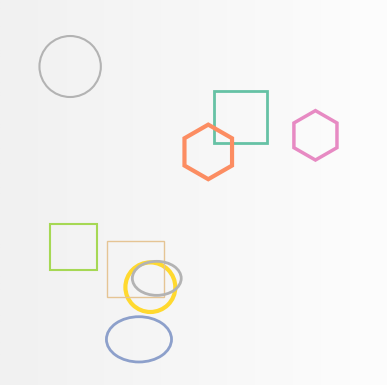[{"shape": "square", "thickness": 2, "radius": 0.34, "center": [0.62, 0.696]}, {"shape": "hexagon", "thickness": 3, "radius": 0.35, "center": [0.537, 0.605]}, {"shape": "oval", "thickness": 2, "radius": 0.42, "center": [0.359, 0.119]}, {"shape": "hexagon", "thickness": 2.5, "radius": 0.32, "center": [0.814, 0.648]}, {"shape": "square", "thickness": 1.5, "radius": 0.3, "center": [0.19, 0.358]}, {"shape": "circle", "thickness": 3, "radius": 0.32, "center": [0.388, 0.254]}, {"shape": "square", "thickness": 1, "radius": 0.37, "center": [0.349, 0.301]}, {"shape": "oval", "thickness": 2, "radius": 0.32, "center": [0.405, 0.277]}, {"shape": "circle", "thickness": 1.5, "radius": 0.4, "center": [0.181, 0.827]}]